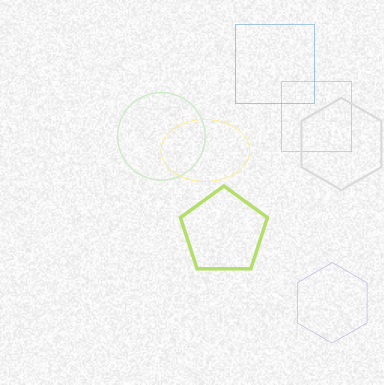[{"shape": "square", "thickness": 0.5, "radius": 0.45, "center": [0.82, 0.698]}, {"shape": "hexagon", "thickness": 0.5, "radius": 0.52, "center": [0.863, 0.213]}, {"shape": "square", "thickness": 0.5, "radius": 0.51, "center": [0.713, 0.835]}, {"shape": "pentagon", "thickness": 2.5, "radius": 0.59, "center": [0.582, 0.398]}, {"shape": "hexagon", "thickness": 1.5, "radius": 0.6, "center": [0.887, 0.626]}, {"shape": "circle", "thickness": 1, "radius": 0.57, "center": [0.419, 0.646]}, {"shape": "oval", "thickness": 0.5, "radius": 0.58, "center": [0.533, 0.609]}]